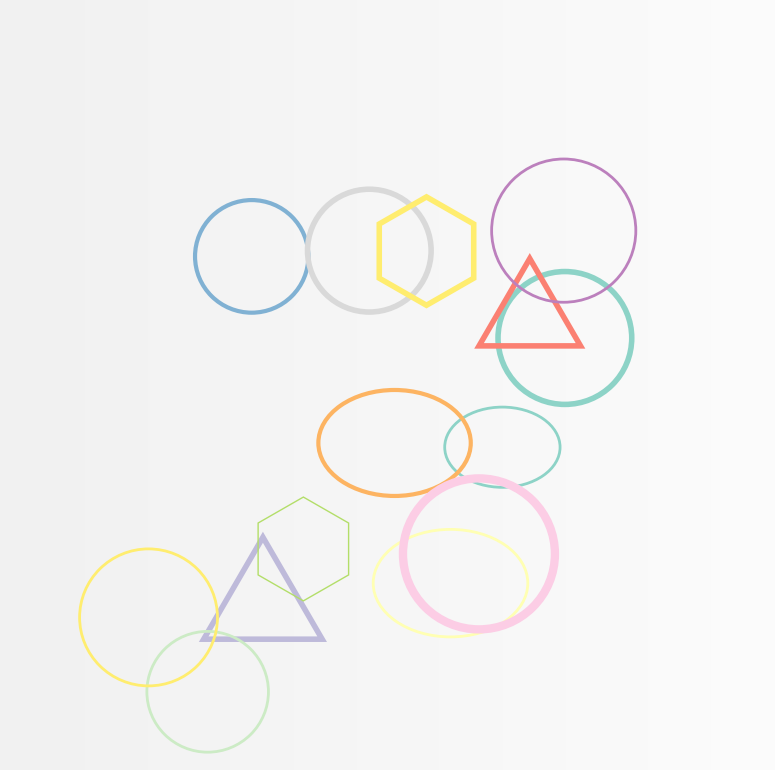[{"shape": "oval", "thickness": 1, "radius": 0.37, "center": [0.648, 0.419]}, {"shape": "circle", "thickness": 2, "radius": 0.43, "center": [0.729, 0.561]}, {"shape": "oval", "thickness": 1, "radius": 0.5, "center": [0.581, 0.243]}, {"shape": "triangle", "thickness": 2, "radius": 0.44, "center": [0.339, 0.214]}, {"shape": "triangle", "thickness": 2, "radius": 0.38, "center": [0.684, 0.589]}, {"shape": "circle", "thickness": 1.5, "radius": 0.37, "center": [0.325, 0.667]}, {"shape": "oval", "thickness": 1.5, "radius": 0.49, "center": [0.509, 0.425]}, {"shape": "hexagon", "thickness": 0.5, "radius": 0.34, "center": [0.391, 0.287]}, {"shape": "circle", "thickness": 3, "radius": 0.49, "center": [0.618, 0.281]}, {"shape": "circle", "thickness": 2, "radius": 0.4, "center": [0.477, 0.675]}, {"shape": "circle", "thickness": 1, "radius": 0.47, "center": [0.727, 0.7]}, {"shape": "circle", "thickness": 1, "radius": 0.39, "center": [0.268, 0.102]}, {"shape": "circle", "thickness": 1, "radius": 0.44, "center": [0.192, 0.198]}, {"shape": "hexagon", "thickness": 2, "radius": 0.35, "center": [0.55, 0.674]}]